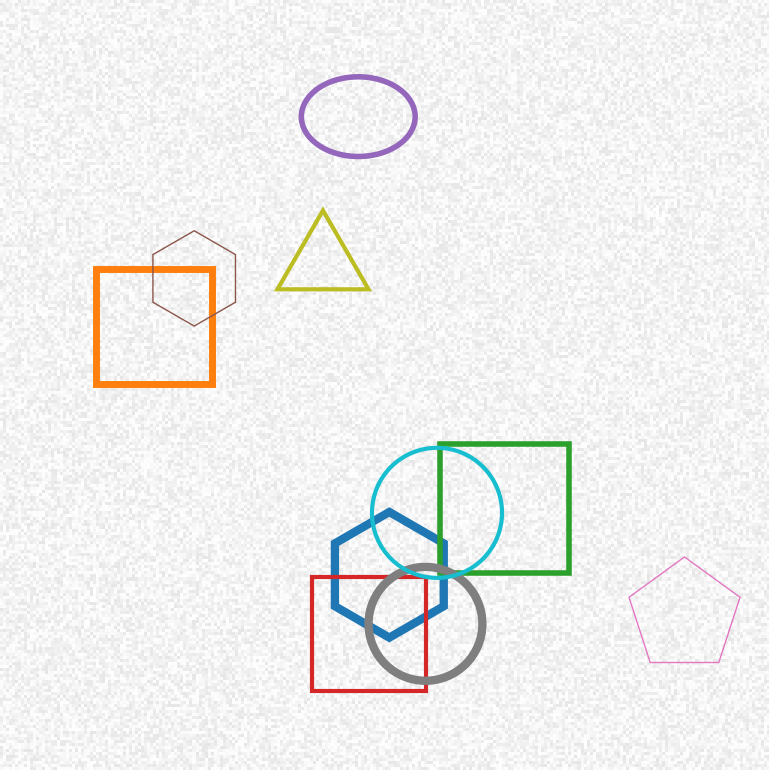[{"shape": "hexagon", "thickness": 3, "radius": 0.41, "center": [0.506, 0.253]}, {"shape": "square", "thickness": 2.5, "radius": 0.38, "center": [0.2, 0.576]}, {"shape": "square", "thickness": 2, "radius": 0.42, "center": [0.655, 0.34]}, {"shape": "square", "thickness": 1.5, "radius": 0.37, "center": [0.479, 0.177]}, {"shape": "oval", "thickness": 2, "radius": 0.37, "center": [0.465, 0.849]}, {"shape": "hexagon", "thickness": 0.5, "radius": 0.31, "center": [0.252, 0.638]}, {"shape": "pentagon", "thickness": 0.5, "radius": 0.38, "center": [0.889, 0.201]}, {"shape": "circle", "thickness": 3, "radius": 0.37, "center": [0.553, 0.19]}, {"shape": "triangle", "thickness": 1.5, "radius": 0.34, "center": [0.419, 0.658]}, {"shape": "circle", "thickness": 1.5, "radius": 0.42, "center": [0.568, 0.334]}]